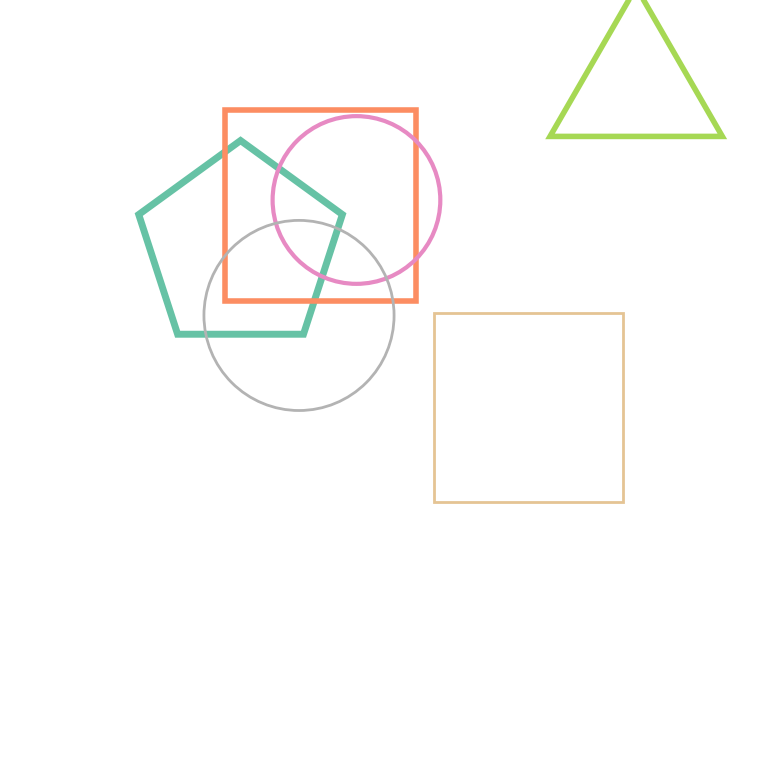[{"shape": "pentagon", "thickness": 2.5, "radius": 0.7, "center": [0.312, 0.678]}, {"shape": "square", "thickness": 2, "radius": 0.62, "center": [0.417, 0.733]}, {"shape": "circle", "thickness": 1.5, "radius": 0.54, "center": [0.463, 0.74]}, {"shape": "triangle", "thickness": 2, "radius": 0.65, "center": [0.826, 0.887]}, {"shape": "square", "thickness": 1, "radius": 0.61, "center": [0.687, 0.471]}, {"shape": "circle", "thickness": 1, "radius": 0.62, "center": [0.388, 0.59]}]